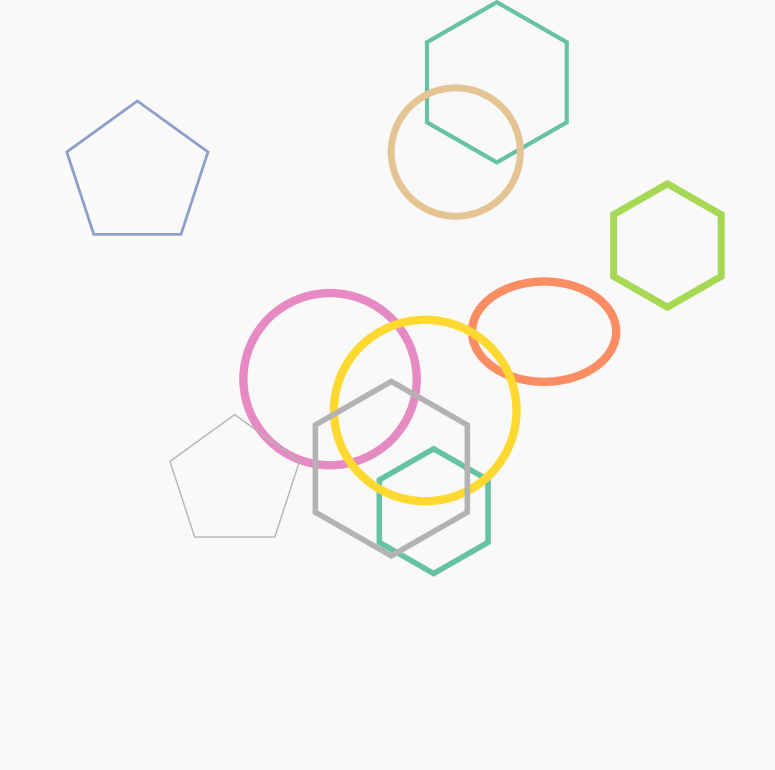[{"shape": "hexagon", "thickness": 1.5, "radius": 0.52, "center": [0.641, 0.893]}, {"shape": "hexagon", "thickness": 2, "radius": 0.41, "center": [0.56, 0.336]}, {"shape": "oval", "thickness": 3, "radius": 0.47, "center": [0.702, 0.569]}, {"shape": "pentagon", "thickness": 1, "radius": 0.48, "center": [0.177, 0.773]}, {"shape": "circle", "thickness": 3, "radius": 0.56, "center": [0.426, 0.508]}, {"shape": "hexagon", "thickness": 2.5, "radius": 0.4, "center": [0.861, 0.681]}, {"shape": "circle", "thickness": 3, "radius": 0.59, "center": [0.549, 0.467]}, {"shape": "circle", "thickness": 2.5, "radius": 0.42, "center": [0.588, 0.803]}, {"shape": "pentagon", "thickness": 0.5, "radius": 0.44, "center": [0.303, 0.374]}, {"shape": "hexagon", "thickness": 2, "radius": 0.57, "center": [0.505, 0.391]}]